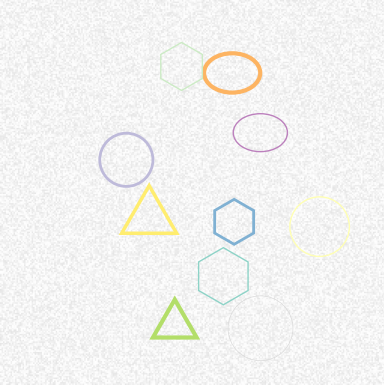[{"shape": "hexagon", "thickness": 1, "radius": 0.37, "center": [0.58, 0.283]}, {"shape": "circle", "thickness": 1, "radius": 0.39, "center": [0.83, 0.411]}, {"shape": "circle", "thickness": 2, "radius": 0.35, "center": [0.328, 0.585]}, {"shape": "hexagon", "thickness": 2, "radius": 0.29, "center": [0.608, 0.424]}, {"shape": "oval", "thickness": 3, "radius": 0.36, "center": [0.603, 0.811]}, {"shape": "triangle", "thickness": 3, "radius": 0.33, "center": [0.454, 0.156]}, {"shape": "circle", "thickness": 0.5, "radius": 0.42, "center": [0.677, 0.147]}, {"shape": "oval", "thickness": 1, "radius": 0.35, "center": [0.676, 0.655]}, {"shape": "hexagon", "thickness": 1, "radius": 0.31, "center": [0.472, 0.827]}, {"shape": "triangle", "thickness": 2.5, "radius": 0.41, "center": [0.387, 0.435]}]